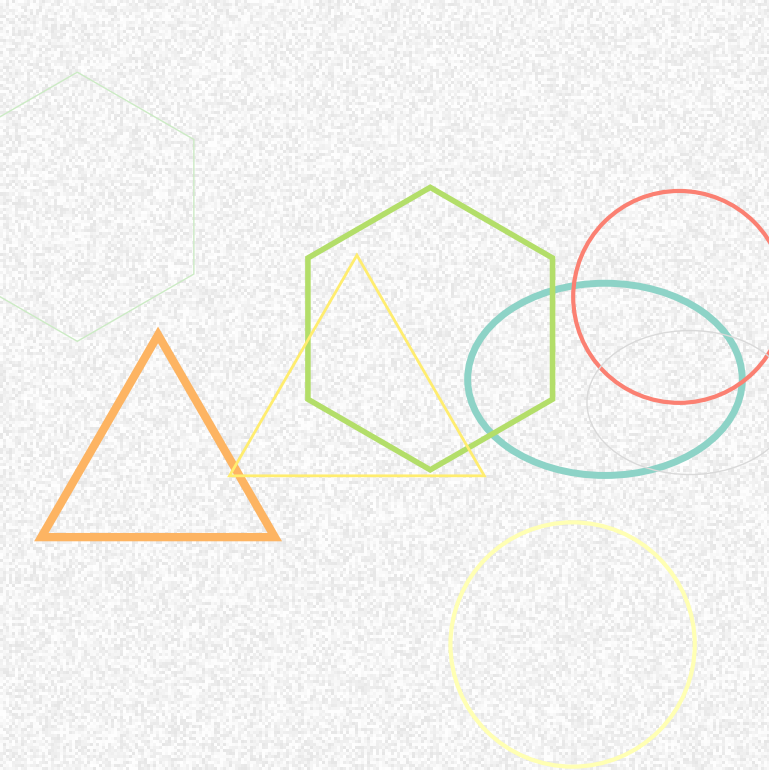[{"shape": "oval", "thickness": 2.5, "radius": 0.89, "center": [0.786, 0.507]}, {"shape": "circle", "thickness": 1.5, "radius": 0.79, "center": [0.744, 0.163]}, {"shape": "circle", "thickness": 1.5, "radius": 0.69, "center": [0.882, 0.614]}, {"shape": "triangle", "thickness": 3, "radius": 0.88, "center": [0.205, 0.39]}, {"shape": "hexagon", "thickness": 2, "radius": 0.92, "center": [0.559, 0.573]}, {"shape": "oval", "thickness": 0.5, "radius": 0.67, "center": [0.896, 0.477]}, {"shape": "hexagon", "thickness": 0.5, "radius": 0.87, "center": [0.1, 0.731]}, {"shape": "triangle", "thickness": 1, "radius": 0.96, "center": [0.463, 0.478]}]